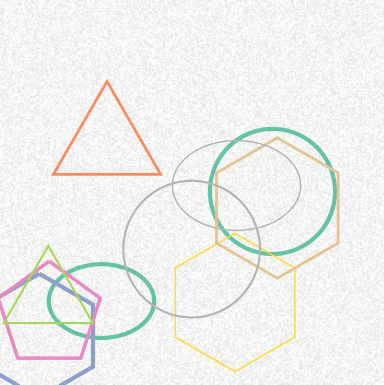[{"shape": "oval", "thickness": 3, "radius": 0.68, "center": [0.264, 0.218]}, {"shape": "circle", "thickness": 3, "radius": 0.81, "center": [0.708, 0.503]}, {"shape": "triangle", "thickness": 2, "radius": 0.8, "center": [0.278, 0.628]}, {"shape": "hexagon", "thickness": 3, "radius": 0.81, "center": [0.102, 0.128]}, {"shape": "pentagon", "thickness": 2.5, "radius": 0.7, "center": [0.128, 0.182]}, {"shape": "triangle", "thickness": 1.5, "radius": 0.67, "center": [0.125, 0.228]}, {"shape": "hexagon", "thickness": 1, "radius": 0.9, "center": [0.61, 0.214]}, {"shape": "hexagon", "thickness": 2, "radius": 0.91, "center": [0.72, 0.46]}, {"shape": "circle", "thickness": 1.5, "radius": 0.89, "center": [0.498, 0.353]}, {"shape": "oval", "thickness": 1, "radius": 0.83, "center": [0.614, 0.518]}]